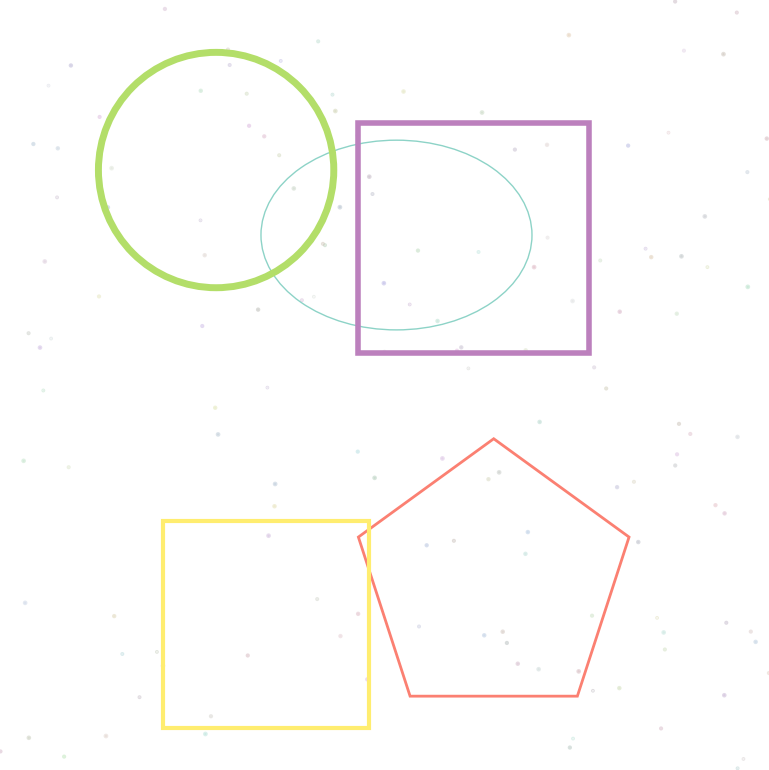[{"shape": "oval", "thickness": 0.5, "radius": 0.88, "center": [0.515, 0.695]}, {"shape": "pentagon", "thickness": 1, "radius": 0.92, "center": [0.641, 0.245]}, {"shape": "circle", "thickness": 2.5, "radius": 0.76, "center": [0.281, 0.779]}, {"shape": "square", "thickness": 2, "radius": 0.75, "center": [0.615, 0.691]}, {"shape": "square", "thickness": 1.5, "radius": 0.67, "center": [0.345, 0.189]}]